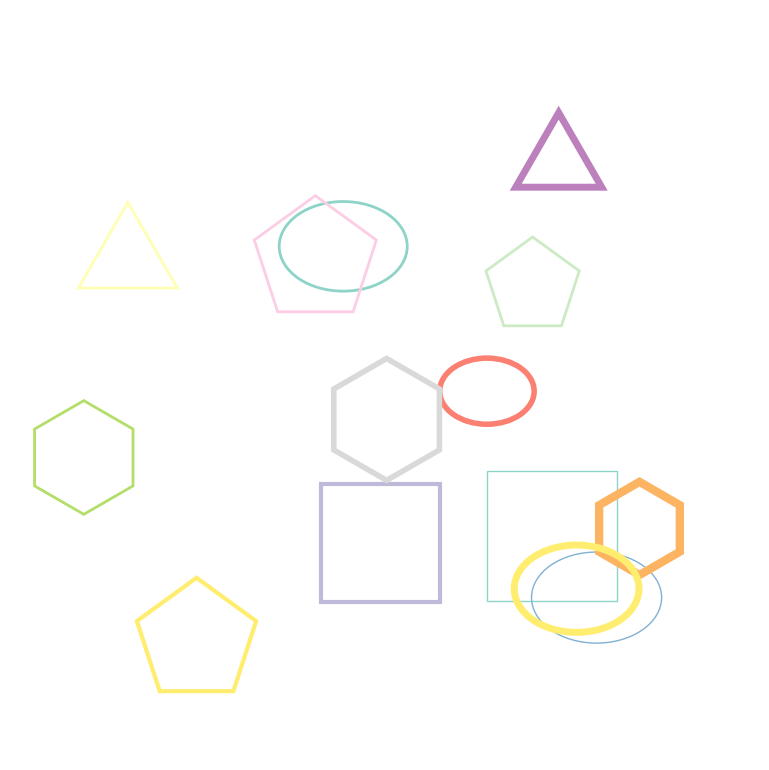[{"shape": "square", "thickness": 0.5, "radius": 0.42, "center": [0.717, 0.304]}, {"shape": "oval", "thickness": 1, "radius": 0.42, "center": [0.446, 0.68]}, {"shape": "triangle", "thickness": 1, "radius": 0.37, "center": [0.166, 0.663]}, {"shape": "square", "thickness": 1.5, "radius": 0.38, "center": [0.494, 0.295]}, {"shape": "oval", "thickness": 2, "radius": 0.31, "center": [0.632, 0.492]}, {"shape": "oval", "thickness": 0.5, "radius": 0.42, "center": [0.775, 0.224]}, {"shape": "hexagon", "thickness": 3, "radius": 0.3, "center": [0.831, 0.314]}, {"shape": "hexagon", "thickness": 1, "radius": 0.37, "center": [0.109, 0.406]}, {"shape": "pentagon", "thickness": 1, "radius": 0.42, "center": [0.41, 0.663]}, {"shape": "hexagon", "thickness": 2, "radius": 0.4, "center": [0.502, 0.455]}, {"shape": "triangle", "thickness": 2.5, "radius": 0.32, "center": [0.726, 0.789]}, {"shape": "pentagon", "thickness": 1, "radius": 0.32, "center": [0.692, 0.628]}, {"shape": "oval", "thickness": 2.5, "radius": 0.41, "center": [0.749, 0.235]}, {"shape": "pentagon", "thickness": 1.5, "radius": 0.41, "center": [0.255, 0.168]}]